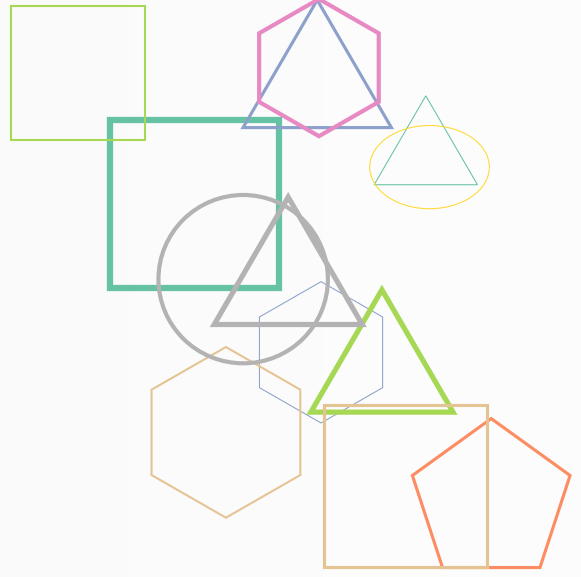[{"shape": "triangle", "thickness": 0.5, "radius": 0.51, "center": [0.733, 0.731]}, {"shape": "square", "thickness": 3, "radius": 0.73, "center": [0.335, 0.646]}, {"shape": "pentagon", "thickness": 1.5, "radius": 0.71, "center": [0.845, 0.132]}, {"shape": "hexagon", "thickness": 0.5, "radius": 0.61, "center": [0.552, 0.389]}, {"shape": "triangle", "thickness": 1.5, "radius": 0.74, "center": [0.546, 0.852]}, {"shape": "hexagon", "thickness": 2, "radius": 0.59, "center": [0.549, 0.882]}, {"shape": "square", "thickness": 1, "radius": 0.58, "center": [0.134, 0.873]}, {"shape": "triangle", "thickness": 2.5, "radius": 0.71, "center": [0.657, 0.356]}, {"shape": "oval", "thickness": 0.5, "radius": 0.51, "center": [0.739, 0.71]}, {"shape": "hexagon", "thickness": 1, "radius": 0.74, "center": [0.389, 0.25]}, {"shape": "square", "thickness": 1.5, "radius": 0.7, "center": [0.698, 0.158]}, {"shape": "circle", "thickness": 2, "radius": 0.73, "center": [0.418, 0.516]}, {"shape": "triangle", "thickness": 2.5, "radius": 0.74, "center": [0.496, 0.511]}]